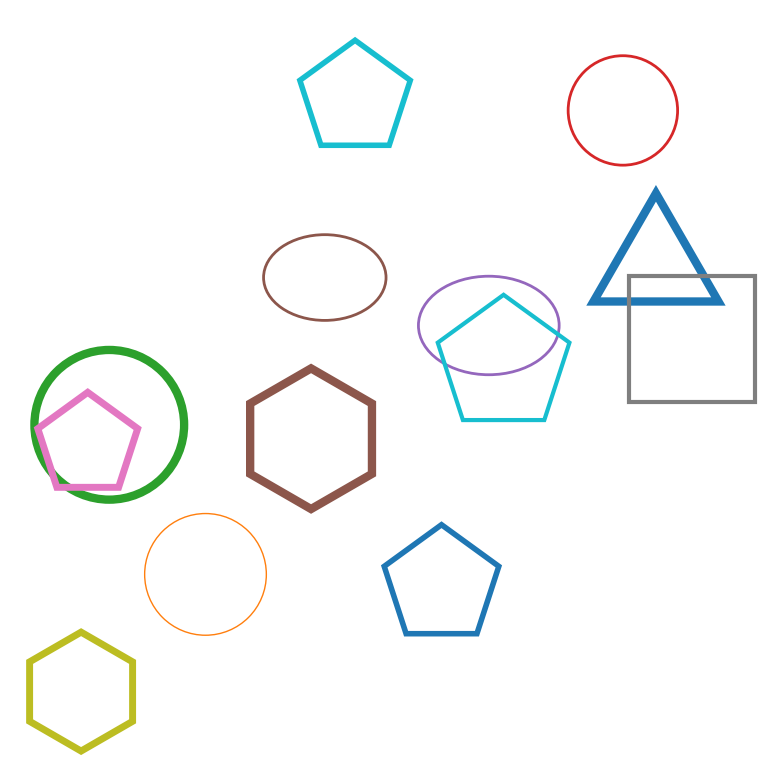[{"shape": "triangle", "thickness": 3, "radius": 0.47, "center": [0.852, 0.655]}, {"shape": "pentagon", "thickness": 2, "radius": 0.39, "center": [0.573, 0.24]}, {"shape": "circle", "thickness": 0.5, "radius": 0.4, "center": [0.267, 0.254]}, {"shape": "circle", "thickness": 3, "radius": 0.49, "center": [0.142, 0.448]}, {"shape": "circle", "thickness": 1, "radius": 0.36, "center": [0.809, 0.857]}, {"shape": "oval", "thickness": 1, "radius": 0.46, "center": [0.635, 0.577]}, {"shape": "hexagon", "thickness": 3, "radius": 0.46, "center": [0.404, 0.43]}, {"shape": "oval", "thickness": 1, "radius": 0.4, "center": [0.422, 0.64]}, {"shape": "pentagon", "thickness": 2.5, "radius": 0.34, "center": [0.114, 0.422]}, {"shape": "square", "thickness": 1.5, "radius": 0.41, "center": [0.899, 0.56]}, {"shape": "hexagon", "thickness": 2.5, "radius": 0.39, "center": [0.105, 0.102]}, {"shape": "pentagon", "thickness": 1.5, "radius": 0.45, "center": [0.654, 0.527]}, {"shape": "pentagon", "thickness": 2, "radius": 0.38, "center": [0.461, 0.872]}]